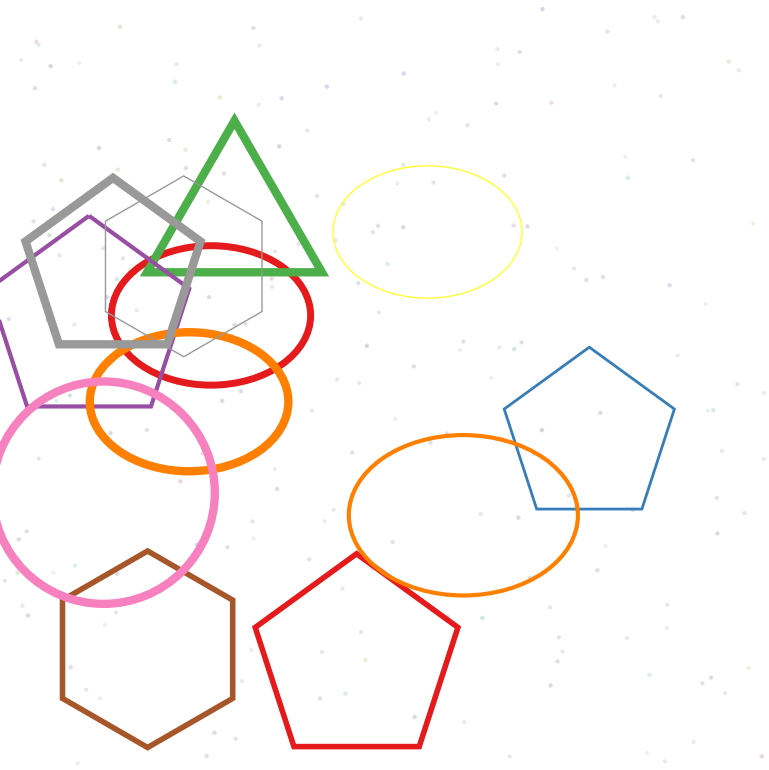[{"shape": "pentagon", "thickness": 2, "radius": 0.69, "center": [0.463, 0.142]}, {"shape": "oval", "thickness": 2.5, "radius": 0.65, "center": [0.274, 0.59]}, {"shape": "pentagon", "thickness": 1, "radius": 0.58, "center": [0.765, 0.433]}, {"shape": "triangle", "thickness": 3, "radius": 0.66, "center": [0.305, 0.712]}, {"shape": "pentagon", "thickness": 1.5, "radius": 0.68, "center": [0.116, 0.583]}, {"shape": "oval", "thickness": 3, "radius": 0.64, "center": [0.246, 0.478]}, {"shape": "oval", "thickness": 1.5, "radius": 0.74, "center": [0.602, 0.331]}, {"shape": "oval", "thickness": 0.5, "radius": 0.61, "center": [0.555, 0.699]}, {"shape": "hexagon", "thickness": 2, "radius": 0.64, "center": [0.192, 0.157]}, {"shape": "circle", "thickness": 3, "radius": 0.72, "center": [0.135, 0.36]}, {"shape": "hexagon", "thickness": 0.5, "radius": 0.59, "center": [0.239, 0.654]}, {"shape": "pentagon", "thickness": 3, "radius": 0.6, "center": [0.147, 0.65]}]